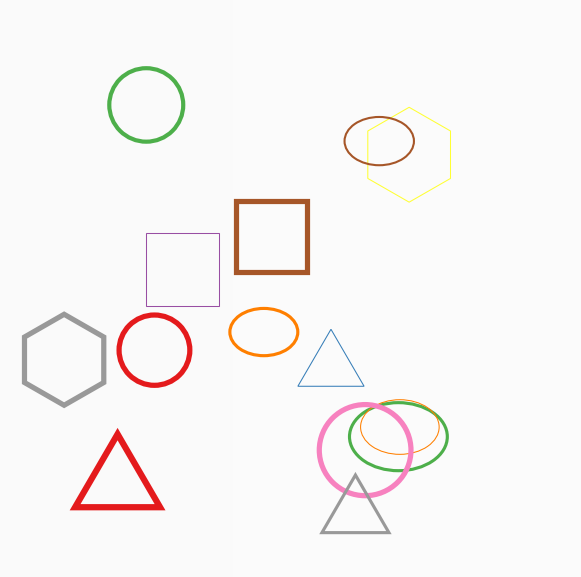[{"shape": "circle", "thickness": 2.5, "radius": 0.3, "center": [0.266, 0.393]}, {"shape": "triangle", "thickness": 3, "radius": 0.42, "center": [0.202, 0.163]}, {"shape": "triangle", "thickness": 0.5, "radius": 0.33, "center": [0.569, 0.363]}, {"shape": "oval", "thickness": 1.5, "radius": 0.42, "center": [0.685, 0.243]}, {"shape": "circle", "thickness": 2, "radius": 0.32, "center": [0.252, 0.817]}, {"shape": "square", "thickness": 0.5, "radius": 0.31, "center": [0.313, 0.532]}, {"shape": "oval", "thickness": 1.5, "radius": 0.29, "center": [0.454, 0.424]}, {"shape": "oval", "thickness": 0.5, "radius": 0.34, "center": [0.688, 0.26]}, {"shape": "hexagon", "thickness": 0.5, "radius": 0.41, "center": [0.704, 0.731]}, {"shape": "oval", "thickness": 1, "radius": 0.3, "center": [0.652, 0.755]}, {"shape": "square", "thickness": 2.5, "radius": 0.3, "center": [0.467, 0.589]}, {"shape": "circle", "thickness": 2.5, "radius": 0.39, "center": [0.628, 0.22]}, {"shape": "hexagon", "thickness": 2.5, "radius": 0.39, "center": [0.11, 0.376]}, {"shape": "triangle", "thickness": 1.5, "radius": 0.33, "center": [0.612, 0.11]}]